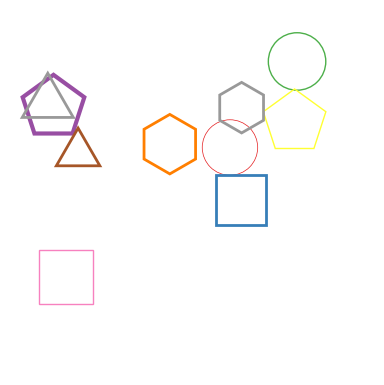[{"shape": "circle", "thickness": 0.5, "radius": 0.36, "center": [0.597, 0.617]}, {"shape": "square", "thickness": 2, "radius": 0.32, "center": [0.626, 0.481]}, {"shape": "circle", "thickness": 1, "radius": 0.37, "center": [0.772, 0.84]}, {"shape": "pentagon", "thickness": 3, "radius": 0.42, "center": [0.139, 0.721]}, {"shape": "hexagon", "thickness": 2, "radius": 0.39, "center": [0.441, 0.626]}, {"shape": "pentagon", "thickness": 1, "radius": 0.43, "center": [0.765, 0.683]}, {"shape": "triangle", "thickness": 2, "radius": 0.33, "center": [0.203, 0.602]}, {"shape": "square", "thickness": 1, "radius": 0.35, "center": [0.171, 0.281]}, {"shape": "triangle", "thickness": 2, "radius": 0.38, "center": [0.124, 0.733]}, {"shape": "hexagon", "thickness": 2, "radius": 0.33, "center": [0.628, 0.72]}]